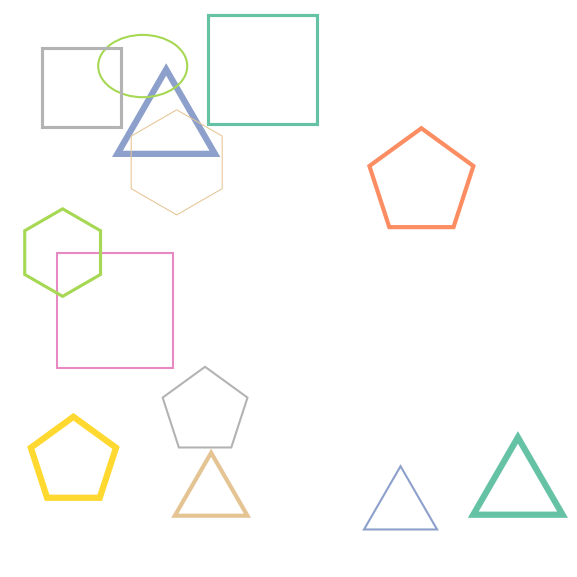[{"shape": "triangle", "thickness": 3, "radius": 0.45, "center": [0.897, 0.153]}, {"shape": "square", "thickness": 1.5, "radius": 0.47, "center": [0.454, 0.879]}, {"shape": "pentagon", "thickness": 2, "radius": 0.47, "center": [0.73, 0.682]}, {"shape": "triangle", "thickness": 3, "radius": 0.49, "center": [0.288, 0.781]}, {"shape": "triangle", "thickness": 1, "radius": 0.37, "center": [0.694, 0.119]}, {"shape": "square", "thickness": 1, "radius": 0.5, "center": [0.199, 0.462]}, {"shape": "oval", "thickness": 1, "radius": 0.39, "center": [0.247, 0.885]}, {"shape": "hexagon", "thickness": 1.5, "radius": 0.38, "center": [0.108, 0.562]}, {"shape": "pentagon", "thickness": 3, "radius": 0.39, "center": [0.127, 0.2]}, {"shape": "triangle", "thickness": 2, "radius": 0.36, "center": [0.366, 0.142]}, {"shape": "hexagon", "thickness": 0.5, "radius": 0.45, "center": [0.306, 0.718]}, {"shape": "square", "thickness": 1.5, "radius": 0.34, "center": [0.141, 0.848]}, {"shape": "pentagon", "thickness": 1, "radius": 0.39, "center": [0.355, 0.287]}]